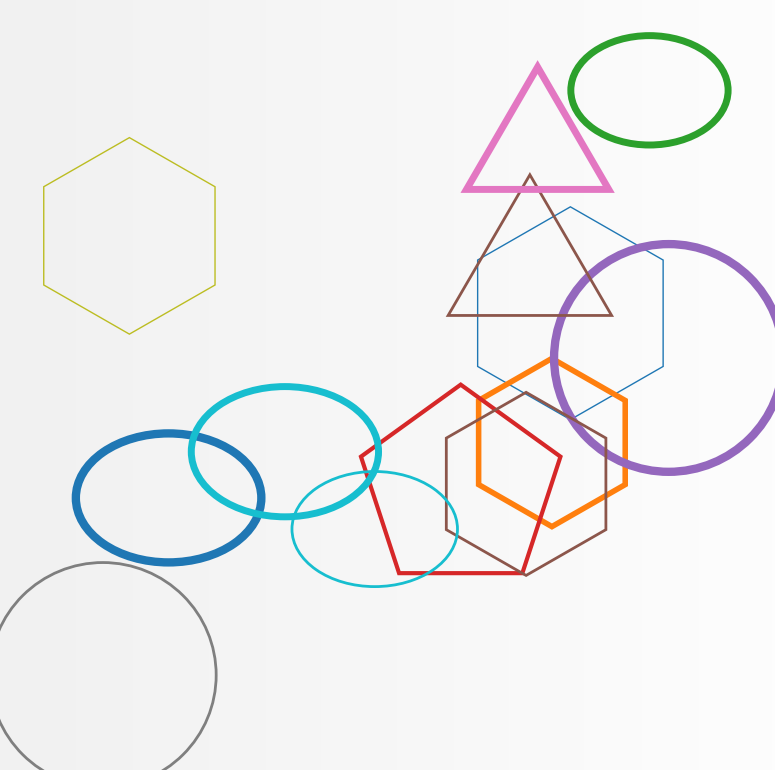[{"shape": "oval", "thickness": 3, "radius": 0.6, "center": [0.218, 0.353]}, {"shape": "hexagon", "thickness": 0.5, "radius": 0.69, "center": [0.736, 0.593]}, {"shape": "hexagon", "thickness": 2, "radius": 0.55, "center": [0.712, 0.425]}, {"shape": "oval", "thickness": 2.5, "radius": 0.51, "center": [0.838, 0.883]}, {"shape": "pentagon", "thickness": 1.5, "radius": 0.68, "center": [0.594, 0.365]}, {"shape": "circle", "thickness": 3, "radius": 0.74, "center": [0.863, 0.535]}, {"shape": "hexagon", "thickness": 1, "radius": 0.59, "center": [0.679, 0.372]}, {"shape": "triangle", "thickness": 1, "radius": 0.61, "center": [0.684, 0.651]}, {"shape": "triangle", "thickness": 2.5, "radius": 0.53, "center": [0.694, 0.807]}, {"shape": "circle", "thickness": 1, "radius": 0.73, "center": [0.133, 0.123]}, {"shape": "hexagon", "thickness": 0.5, "radius": 0.64, "center": [0.167, 0.694]}, {"shape": "oval", "thickness": 1, "radius": 0.53, "center": [0.484, 0.313]}, {"shape": "oval", "thickness": 2.5, "radius": 0.6, "center": [0.368, 0.413]}]